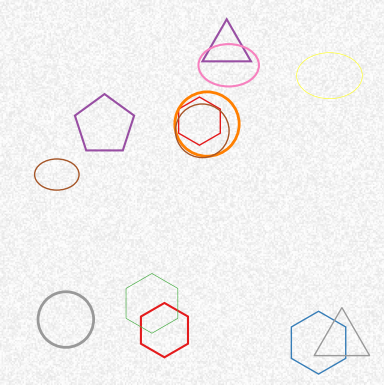[{"shape": "hexagon", "thickness": 1.5, "radius": 0.35, "center": [0.427, 0.143]}, {"shape": "hexagon", "thickness": 1, "radius": 0.31, "center": [0.518, 0.685]}, {"shape": "hexagon", "thickness": 1, "radius": 0.41, "center": [0.827, 0.11]}, {"shape": "hexagon", "thickness": 0.5, "radius": 0.39, "center": [0.395, 0.212]}, {"shape": "pentagon", "thickness": 1.5, "radius": 0.4, "center": [0.271, 0.675]}, {"shape": "triangle", "thickness": 1.5, "radius": 0.36, "center": [0.589, 0.877]}, {"shape": "circle", "thickness": 2, "radius": 0.42, "center": [0.538, 0.678]}, {"shape": "oval", "thickness": 0.5, "radius": 0.43, "center": [0.856, 0.803]}, {"shape": "oval", "thickness": 1, "radius": 0.29, "center": [0.148, 0.547]}, {"shape": "circle", "thickness": 1, "radius": 0.35, "center": [0.525, 0.66]}, {"shape": "oval", "thickness": 1.5, "radius": 0.39, "center": [0.594, 0.83]}, {"shape": "triangle", "thickness": 1, "radius": 0.42, "center": [0.888, 0.118]}, {"shape": "circle", "thickness": 2, "radius": 0.36, "center": [0.171, 0.17]}]